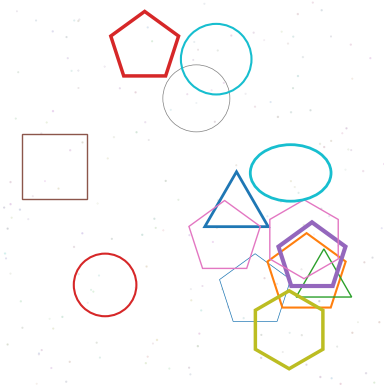[{"shape": "pentagon", "thickness": 0.5, "radius": 0.49, "center": [0.663, 0.244]}, {"shape": "triangle", "thickness": 2, "radius": 0.48, "center": [0.614, 0.459]}, {"shape": "pentagon", "thickness": 1.5, "radius": 0.53, "center": [0.796, 0.288]}, {"shape": "triangle", "thickness": 1, "radius": 0.42, "center": [0.841, 0.27]}, {"shape": "circle", "thickness": 1.5, "radius": 0.41, "center": [0.273, 0.26]}, {"shape": "pentagon", "thickness": 2.5, "radius": 0.46, "center": [0.376, 0.878]}, {"shape": "pentagon", "thickness": 3, "radius": 0.46, "center": [0.81, 0.331]}, {"shape": "square", "thickness": 1, "radius": 0.42, "center": [0.142, 0.567]}, {"shape": "pentagon", "thickness": 1, "radius": 0.49, "center": [0.583, 0.382]}, {"shape": "hexagon", "thickness": 1, "radius": 0.51, "center": [0.79, 0.379]}, {"shape": "circle", "thickness": 0.5, "radius": 0.44, "center": [0.51, 0.745]}, {"shape": "hexagon", "thickness": 2.5, "radius": 0.51, "center": [0.751, 0.143]}, {"shape": "oval", "thickness": 2, "radius": 0.52, "center": [0.755, 0.551]}, {"shape": "circle", "thickness": 1.5, "radius": 0.46, "center": [0.562, 0.846]}]